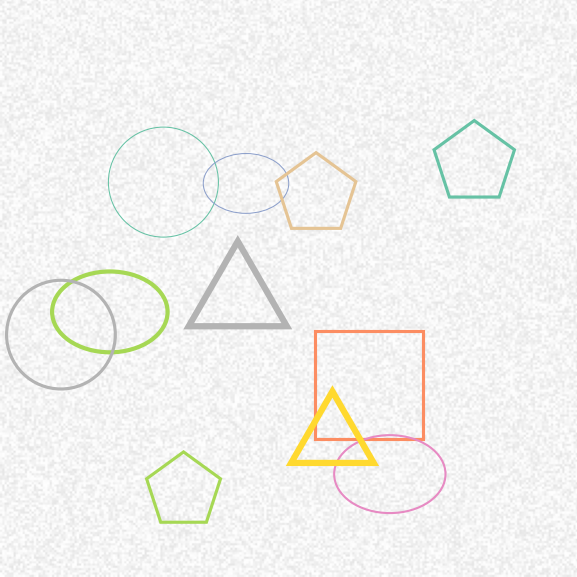[{"shape": "pentagon", "thickness": 1.5, "radius": 0.37, "center": [0.821, 0.717]}, {"shape": "circle", "thickness": 0.5, "radius": 0.48, "center": [0.283, 0.684]}, {"shape": "square", "thickness": 1.5, "radius": 0.47, "center": [0.639, 0.333]}, {"shape": "oval", "thickness": 0.5, "radius": 0.37, "center": [0.426, 0.681]}, {"shape": "oval", "thickness": 1, "radius": 0.48, "center": [0.675, 0.178]}, {"shape": "oval", "thickness": 2, "radius": 0.5, "center": [0.19, 0.459]}, {"shape": "pentagon", "thickness": 1.5, "radius": 0.34, "center": [0.318, 0.149]}, {"shape": "triangle", "thickness": 3, "radius": 0.41, "center": [0.576, 0.239]}, {"shape": "pentagon", "thickness": 1.5, "radius": 0.36, "center": [0.547, 0.662]}, {"shape": "circle", "thickness": 1.5, "radius": 0.47, "center": [0.106, 0.42]}, {"shape": "triangle", "thickness": 3, "radius": 0.49, "center": [0.412, 0.483]}]